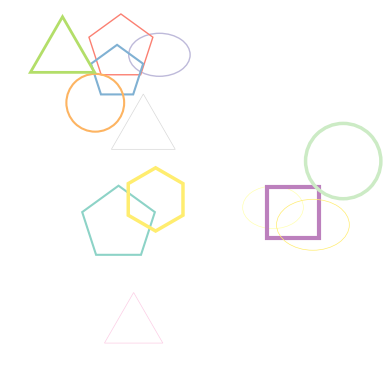[{"shape": "pentagon", "thickness": 1.5, "radius": 0.5, "center": [0.308, 0.418]}, {"shape": "oval", "thickness": 0.5, "radius": 0.39, "center": [0.709, 0.461]}, {"shape": "oval", "thickness": 1, "radius": 0.4, "center": [0.414, 0.858]}, {"shape": "pentagon", "thickness": 1, "radius": 0.44, "center": [0.314, 0.876]}, {"shape": "pentagon", "thickness": 1.5, "radius": 0.36, "center": [0.304, 0.812]}, {"shape": "circle", "thickness": 1.5, "radius": 0.38, "center": [0.247, 0.733]}, {"shape": "triangle", "thickness": 2, "radius": 0.48, "center": [0.162, 0.86]}, {"shape": "triangle", "thickness": 0.5, "radius": 0.44, "center": [0.347, 0.153]}, {"shape": "triangle", "thickness": 0.5, "radius": 0.48, "center": [0.372, 0.66]}, {"shape": "square", "thickness": 3, "radius": 0.34, "center": [0.762, 0.448]}, {"shape": "circle", "thickness": 2.5, "radius": 0.49, "center": [0.891, 0.582]}, {"shape": "oval", "thickness": 0.5, "radius": 0.47, "center": [0.813, 0.416]}, {"shape": "hexagon", "thickness": 2.5, "radius": 0.41, "center": [0.404, 0.482]}]